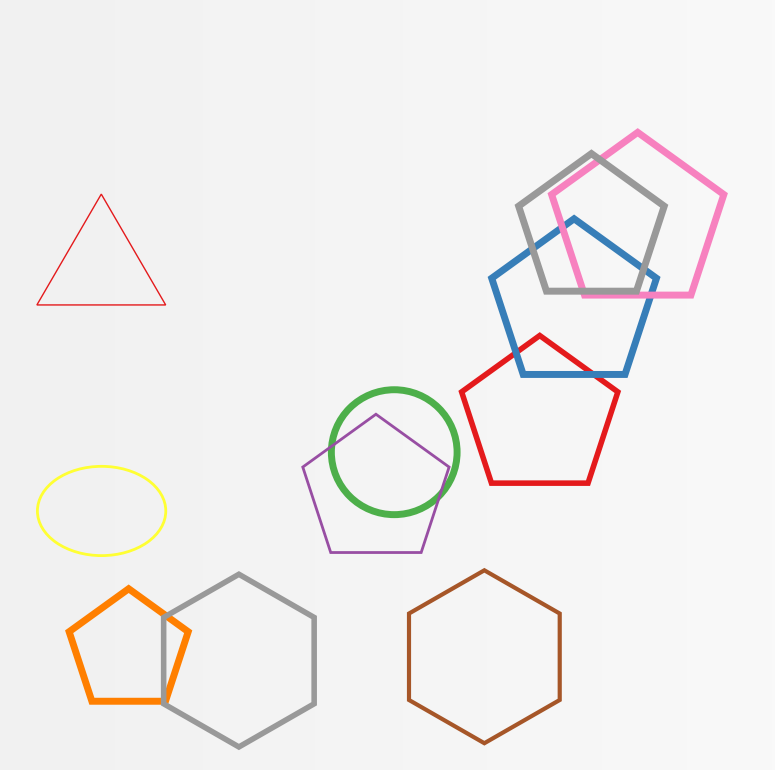[{"shape": "triangle", "thickness": 0.5, "radius": 0.48, "center": [0.131, 0.652]}, {"shape": "pentagon", "thickness": 2, "radius": 0.53, "center": [0.696, 0.458]}, {"shape": "pentagon", "thickness": 2.5, "radius": 0.56, "center": [0.741, 0.604]}, {"shape": "circle", "thickness": 2.5, "radius": 0.41, "center": [0.509, 0.413]}, {"shape": "pentagon", "thickness": 1, "radius": 0.5, "center": [0.485, 0.363]}, {"shape": "pentagon", "thickness": 2.5, "radius": 0.4, "center": [0.166, 0.155]}, {"shape": "oval", "thickness": 1, "radius": 0.41, "center": [0.131, 0.336]}, {"shape": "hexagon", "thickness": 1.5, "radius": 0.56, "center": [0.625, 0.147]}, {"shape": "pentagon", "thickness": 2.5, "radius": 0.58, "center": [0.823, 0.711]}, {"shape": "hexagon", "thickness": 2, "radius": 0.56, "center": [0.308, 0.142]}, {"shape": "pentagon", "thickness": 2.5, "radius": 0.49, "center": [0.763, 0.702]}]